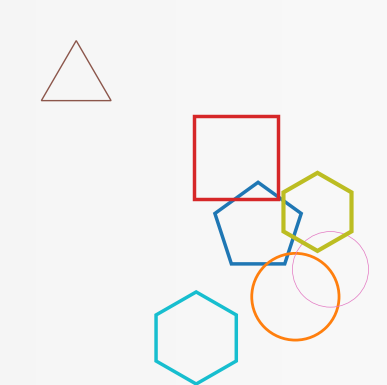[{"shape": "pentagon", "thickness": 2.5, "radius": 0.59, "center": [0.666, 0.409]}, {"shape": "circle", "thickness": 2, "radius": 0.56, "center": [0.762, 0.229]}, {"shape": "square", "thickness": 2.5, "radius": 0.54, "center": [0.61, 0.59]}, {"shape": "triangle", "thickness": 1, "radius": 0.52, "center": [0.197, 0.791]}, {"shape": "circle", "thickness": 0.5, "radius": 0.49, "center": [0.853, 0.3]}, {"shape": "hexagon", "thickness": 3, "radius": 0.51, "center": [0.819, 0.45]}, {"shape": "hexagon", "thickness": 2.5, "radius": 0.6, "center": [0.506, 0.122]}]